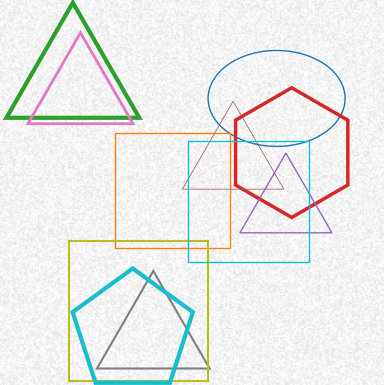[{"shape": "oval", "thickness": 1, "radius": 0.89, "center": [0.718, 0.744]}, {"shape": "square", "thickness": 1, "radius": 0.75, "center": [0.448, 0.504]}, {"shape": "triangle", "thickness": 3, "radius": 1.0, "center": [0.189, 0.794]}, {"shape": "hexagon", "thickness": 2.5, "radius": 0.84, "center": [0.758, 0.604]}, {"shape": "triangle", "thickness": 1, "radius": 0.69, "center": [0.743, 0.464]}, {"shape": "triangle", "thickness": 0.5, "radius": 0.76, "center": [0.605, 0.585]}, {"shape": "triangle", "thickness": 2, "radius": 0.79, "center": [0.209, 0.757]}, {"shape": "triangle", "thickness": 1.5, "radius": 0.84, "center": [0.398, 0.127]}, {"shape": "square", "thickness": 1.5, "radius": 0.91, "center": [0.36, 0.192]}, {"shape": "pentagon", "thickness": 3, "radius": 0.82, "center": [0.345, 0.139]}, {"shape": "square", "thickness": 1, "radius": 0.78, "center": [0.646, 0.477]}]